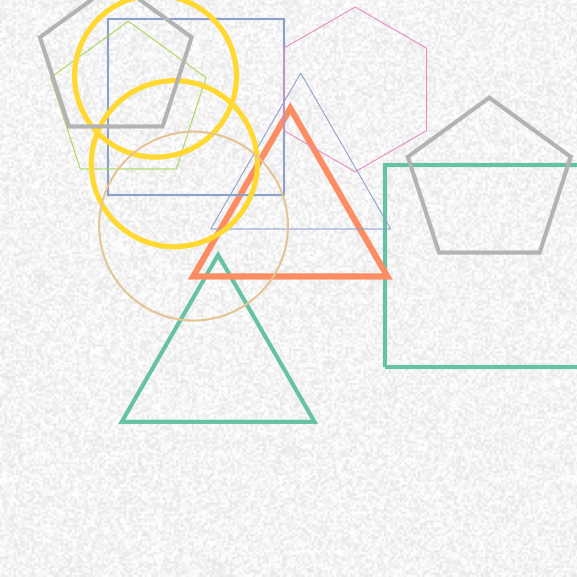[{"shape": "triangle", "thickness": 2, "radius": 0.96, "center": [0.378, 0.365]}, {"shape": "square", "thickness": 2, "radius": 0.87, "center": [0.842, 0.539]}, {"shape": "triangle", "thickness": 3, "radius": 0.97, "center": [0.503, 0.617]}, {"shape": "triangle", "thickness": 0.5, "radius": 0.9, "center": [0.521, 0.693]}, {"shape": "square", "thickness": 1, "radius": 0.76, "center": [0.34, 0.813]}, {"shape": "hexagon", "thickness": 0.5, "radius": 0.71, "center": [0.615, 0.844]}, {"shape": "pentagon", "thickness": 0.5, "radius": 0.71, "center": [0.222, 0.821]}, {"shape": "circle", "thickness": 2.5, "radius": 0.72, "center": [0.302, 0.716]}, {"shape": "circle", "thickness": 2.5, "radius": 0.7, "center": [0.269, 0.867]}, {"shape": "circle", "thickness": 1, "radius": 0.82, "center": [0.335, 0.608]}, {"shape": "pentagon", "thickness": 2, "radius": 0.74, "center": [0.847, 0.682]}, {"shape": "pentagon", "thickness": 2, "radius": 0.69, "center": [0.2, 0.892]}]